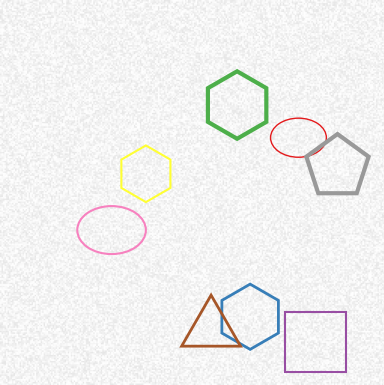[{"shape": "oval", "thickness": 1, "radius": 0.36, "center": [0.775, 0.642]}, {"shape": "hexagon", "thickness": 2, "radius": 0.42, "center": [0.65, 0.177]}, {"shape": "hexagon", "thickness": 3, "radius": 0.44, "center": [0.616, 0.727]}, {"shape": "square", "thickness": 1.5, "radius": 0.39, "center": [0.82, 0.112]}, {"shape": "hexagon", "thickness": 1.5, "radius": 0.37, "center": [0.379, 0.549]}, {"shape": "triangle", "thickness": 2, "radius": 0.44, "center": [0.548, 0.145]}, {"shape": "oval", "thickness": 1.5, "radius": 0.45, "center": [0.29, 0.402]}, {"shape": "pentagon", "thickness": 3, "radius": 0.42, "center": [0.877, 0.567]}]